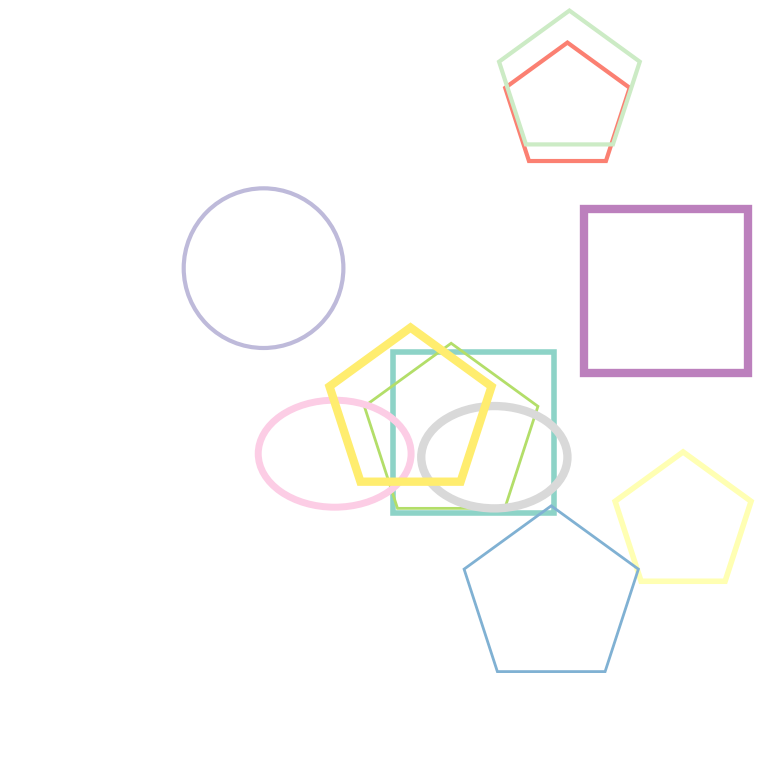[{"shape": "square", "thickness": 2, "radius": 0.52, "center": [0.615, 0.438]}, {"shape": "pentagon", "thickness": 2, "radius": 0.46, "center": [0.887, 0.32]}, {"shape": "circle", "thickness": 1.5, "radius": 0.52, "center": [0.342, 0.652]}, {"shape": "pentagon", "thickness": 1.5, "radius": 0.43, "center": [0.737, 0.86]}, {"shape": "pentagon", "thickness": 1, "radius": 0.6, "center": [0.716, 0.224]}, {"shape": "pentagon", "thickness": 1, "radius": 0.59, "center": [0.586, 0.436]}, {"shape": "oval", "thickness": 2.5, "radius": 0.5, "center": [0.435, 0.411]}, {"shape": "oval", "thickness": 3, "radius": 0.47, "center": [0.642, 0.406]}, {"shape": "square", "thickness": 3, "radius": 0.53, "center": [0.865, 0.622]}, {"shape": "pentagon", "thickness": 1.5, "radius": 0.48, "center": [0.74, 0.89]}, {"shape": "pentagon", "thickness": 3, "radius": 0.55, "center": [0.533, 0.464]}]